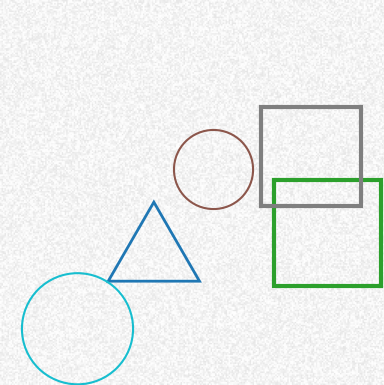[{"shape": "triangle", "thickness": 2, "radius": 0.68, "center": [0.4, 0.338]}, {"shape": "square", "thickness": 3, "radius": 0.69, "center": [0.85, 0.395]}, {"shape": "circle", "thickness": 1.5, "radius": 0.51, "center": [0.555, 0.56]}, {"shape": "square", "thickness": 3, "radius": 0.65, "center": [0.808, 0.593]}, {"shape": "circle", "thickness": 1.5, "radius": 0.72, "center": [0.201, 0.146]}]